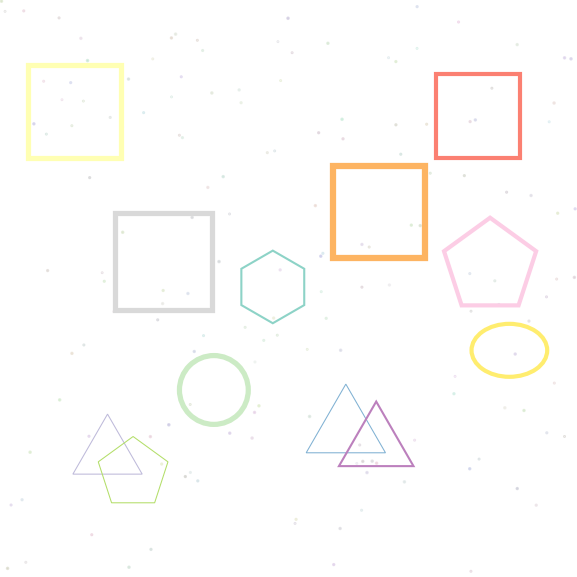[{"shape": "hexagon", "thickness": 1, "radius": 0.31, "center": [0.472, 0.502]}, {"shape": "square", "thickness": 2.5, "radius": 0.4, "center": [0.129, 0.807]}, {"shape": "triangle", "thickness": 0.5, "radius": 0.35, "center": [0.186, 0.213]}, {"shape": "square", "thickness": 2, "radius": 0.36, "center": [0.827, 0.798]}, {"shape": "triangle", "thickness": 0.5, "radius": 0.4, "center": [0.599, 0.255]}, {"shape": "square", "thickness": 3, "radius": 0.4, "center": [0.656, 0.631]}, {"shape": "pentagon", "thickness": 0.5, "radius": 0.32, "center": [0.23, 0.18]}, {"shape": "pentagon", "thickness": 2, "radius": 0.42, "center": [0.849, 0.538]}, {"shape": "square", "thickness": 2.5, "radius": 0.42, "center": [0.283, 0.546]}, {"shape": "triangle", "thickness": 1, "radius": 0.37, "center": [0.651, 0.229]}, {"shape": "circle", "thickness": 2.5, "radius": 0.3, "center": [0.37, 0.324]}, {"shape": "oval", "thickness": 2, "radius": 0.33, "center": [0.882, 0.393]}]